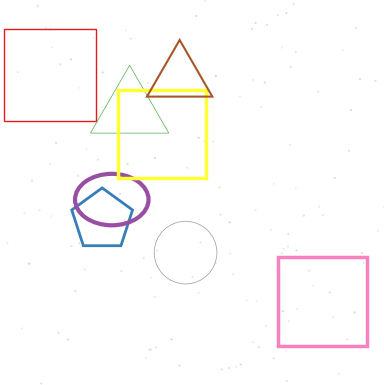[{"shape": "square", "thickness": 1, "radius": 0.6, "center": [0.13, 0.805]}, {"shape": "pentagon", "thickness": 2, "radius": 0.41, "center": [0.265, 0.429]}, {"shape": "triangle", "thickness": 0.5, "radius": 0.59, "center": [0.337, 0.713]}, {"shape": "oval", "thickness": 3, "radius": 0.48, "center": [0.29, 0.482]}, {"shape": "square", "thickness": 2.5, "radius": 0.57, "center": [0.421, 0.651]}, {"shape": "triangle", "thickness": 1.5, "radius": 0.49, "center": [0.467, 0.798]}, {"shape": "square", "thickness": 2.5, "radius": 0.58, "center": [0.838, 0.217]}, {"shape": "circle", "thickness": 0.5, "radius": 0.41, "center": [0.482, 0.344]}]